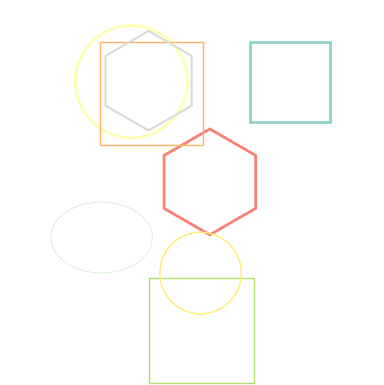[{"shape": "square", "thickness": 2, "radius": 0.52, "center": [0.754, 0.786]}, {"shape": "circle", "thickness": 2, "radius": 0.73, "center": [0.341, 0.788]}, {"shape": "hexagon", "thickness": 2, "radius": 0.69, "center": [0.545, 0.528]}, {"shape": "square", "thickness": 1, "radius": 0.67, "center": [0.393, 0.757]}, {"shape": "square", "thickness": 1, "radius": 0.68, "center": [0.522, 0.142]}, {"shape": "hexagon", "thickness": 1.5, "radius": 0.65, "center": [0.386, 0.79]}, {"shape": "oval", "thickness": 0.5, "radius": 0.66, "center": [0.264, 0.383]}, {"shape": "circle", "thickness": 1, "radius": 0.53, "center": [0.521, 0.291]}]